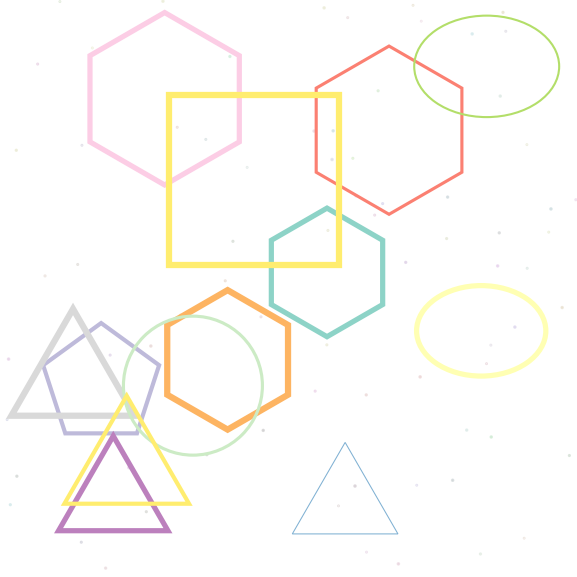[{"shape": "hexagon", "thickness": 2.5, "radius": 0.56, "center": [0.566, 0.527]}, {"shape": "oval", "thickness": 2.5, "radius": 0.56, "center": [0.833, 0.426]}, {"shape": "pentagon", "thickness": 2, "radius": 0.53, "center": [0.175, 0.334]}, {"shape": "hexagon", "thickness": 1.5, "radius": 0.73, "center": [0.674, 0.774]}, {"shape": "triangle", "thickness": 0.5, "radius": 0.53, "center": [0.598, 0.127]}, {"shape": "hexagon", "thickness": 3, "radius": 0.6, "center": [0.394, 0.376]}, {"shape": "oval", "thickness": 1, "radius": 0.63, "center": [0.843, 0.884]}, {"shape": "hexagon", "thickness": 2.5, "radius": 0.75, "center": [0.285, 0.828]}, {"shape": "triangle", "thickness": 3, "radius": 0.62, "center": [0.126, 0.341]}, {"shape": "triangle", "thickness": 2.5, "radius": 0.55, "center": [0.196, 0.135]}, {"shape": "circle", "thickness": 1.5, "radius": 0.6, "center": [0.334, 0.331]}, {"shape": "square", "thickness": 3, "radius": 0.74, "center": [0.441, 0.687]}, {"shape": "triangle", "thickness": 2, "radius": 0.62, "center": [0.219, 0.189]}]